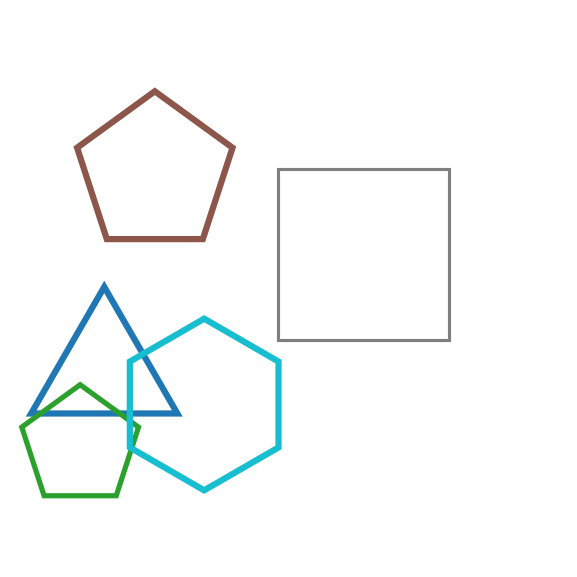[{"shape": "triangle", "thickness": 3, "radius": 0.73, "center": [0.181, 0.356]}, {"shape": "pentagon", "thickness": 2.5, "radius": 0.53, "center": [0.139, 0.227]}, {"shape": "pentagon", "thickness": 3, "radius": 0.71, "center": [0.268, 0.7]}, {"shape": "square", "thickness": 1.5, "radius": 0.74, "center": [0.629, 0.559]}, {"shape": "hexagon", "thickness": 3, "radius": 0.74, "center": [0.354, 0.299]}]